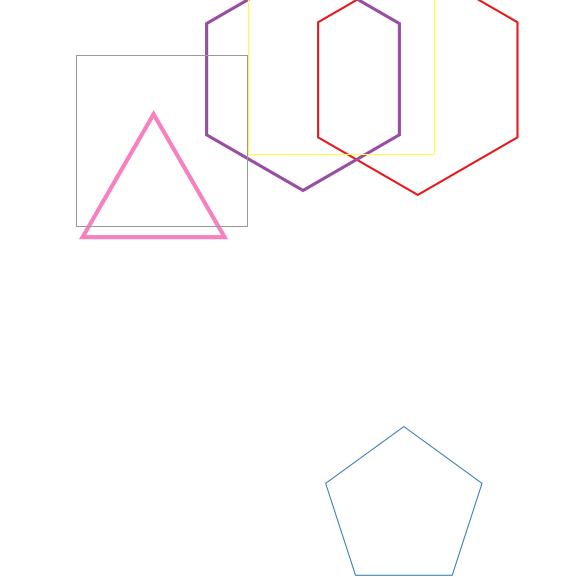[{"shape": "hexagon", "thickness": 1, "radius": 1.0, "center": [0.723, 0.861]}, {"shape": "pentagon", "thickness": 0.5, "radius": 0.71, "center": [0.699, 0.118]}, {"shape": "hexagon", "thickness": 1.5, "radius": 0.96, "center": [0.525, 0.862]}, {"shape": "square", "thickness": 0.5, "radius": 0.81, "center": [0.59, 0.893]}, {"shape": "triangle", "thickness": 2, "radius": 0.71, "center": [0.266, 0.659]}, {"shape": "square", "thickness": 0.5, "radius": 0.74, "center": [0.279, 0.755]}]